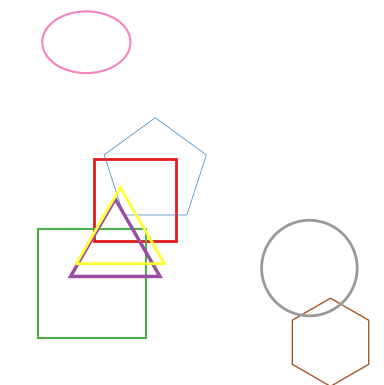[{"shape": "square", "thickness": 2, "radius": 0.53, "center": [0.35, 0.481]}, {"shape": "pentagon", "thickness": 0.5, "radius": 0.7, "center": [0.403, 0.555]}, {"shape": "square", "thickness": 1.5, "radius": 0.71, "center": [0.239, 0.263]}, {"shape": "triangle", "thickness": 2.5, "radius": 0.67, "center": [0.299, 0.349]}, {"shape": "triangle", "thickness": 2, "radius": 0.66, "center": [0.313, 0.381]}, {"shape": "hexagon", "thickness": 1, "radius": 0.57, "center": [0.859, 0.111]}, {"shape": "oval", "thickness": 1.5, "radius": 0.57, "center": [0.224, 0.89]}, {"shape": "circle", "thickness": 2, "radius": 0.62, "center": [0.804, 0.304]}]